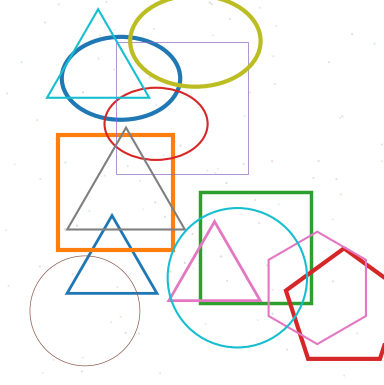[{"shape": "triangle", "thickness": 2, "radius": 0.67, "center": [0.291, 0.305]}, {"shape": "oval", "thickness": 3, "radius": 0.77, "center": [0.314, 0.797]}, {"shape": "square", "thickness": 3, "radius": 0.75, "center": [0.299, 0.501]}, {"shape": "square", "thickness": 2.5, "radius": 0.72, "center": [0.664, 0.357]}, {"shape": "oval", "thickness": 1.5, "radius": 0.67, "center": [0.405, 0.678]}, {"shape": "pentagon", "thickness": 3, "radius": 0.79, "center": [0.894, 0.196]}, {"shape": "square", "thickness": 0.5, "radius": 0.86, "center": [0.473, 0.72]}, {"shape": "circle", "thickness": 0.5, "radius": 0.71, "center": [0.221, 0.193]}, {"shape": "triangle", "thickness": 2, "radius": 0.68, "center": [0.557, 0.288]}, {"shape": "hexagon", "thickness": 1.5, "radius": 0.73, "center": [0.824, 0.252]}, {"shape": "triangle", "thickness": 1.5, "radius": 0.88, "center": [0.327, 0.492]}, {"shape": "oval", "thickness": 3, "radius": 0.85, "center": [0.507, 0.893]}, {"shape": "circle", "thickness": 1.5, "radius": 0.91, "center": [0.617, 0.279]}, {"shape": "triangle", "thickness": 1.5, "radius": 0.77, "center": [0.255, 0.823]}]